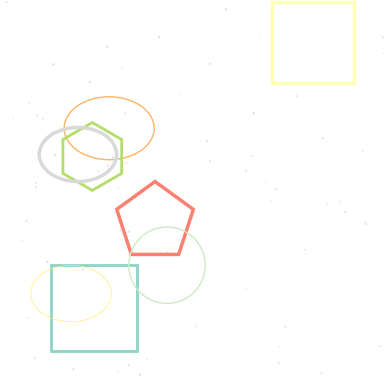[{"shape": "square", "thickness": 2, "radius": 0.56, "center": [0.244, 0.2]}, {"shape": "square", "thickness": 2.5, "radius": 0.53, "center": [0.813, 0.89]}, {"shape": "pentagon", "thickness": 2.5, "radius": 0.52, "center": [0.403, 0.424]}, {"shape": "oval", "thickness": 1, "radius": 0.58, "center": [0.284, 0.667]}, {"shape": "hexagon", "thickness": 2, "radius": 0.44, "center": [0.24, 0.594]}, {"shape": "oval", "thickness": 2.5, "radius": 0.5, "center": [0.202, 0.599]}, {"shape": "circle", "thickness": 1, "radius": 0.5, "center": [0.434, 0.311]}, {"shape": "oval", "thickness": 0.5, "radius": 0.52, "center": [0.185, 0.238]}]